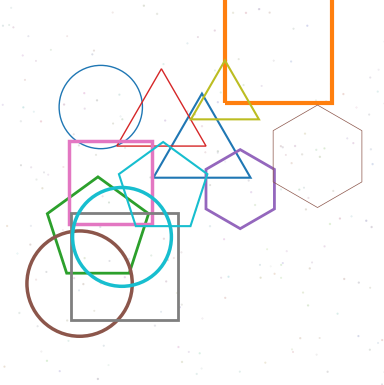[{"shape": "triangle", "thickness": 1.5, "radius": 0.73, "center": [0.525, 0.611]}, {"shape": "circle", "thickness": 1, "radius": 0.54, "center": [0.262, 0.722]}, {"shape": "square", "thickness": 3, "radius": 0.69, "center": [0.724, 0.871]}, {"shape": "pentagon", "thickness": 2, "radius": 0.69, "center": [0.254, 0.402]}, {"shape": "triangle", "thickness": 1, "radius": 0.67, "center": [0.419, 0.688]}, {"shape": "hexagon", "thickness": 2, "radius": 0.51, "center": [0.624, 0.509]}, {"shape": "hexagon", "thickness": 0.5, "radius": 0.67, "center": [0.825, 0.594]}, {"shape": "circle", "thickness": 2.5, "radius": 0.68, "center": [0.207, 0.263]}, {"shape": "square", "thickness": 2.5, "radius": 0.53, "center": [0.287, 0.526]}, {"shape": "square", "thickness": 2, "radius": 0.7, "center": [0.324, 0.308]}, {"shape": "triangle", "thickness": 1.5, "radius": 0.51, "center": [0.584, 0.741]}, {"shape": "pentagon", "thickness": 1.5, "radius": 0.6, "center": [0.424, 0.51]}, {"shape": "circle", "thickness": 2.5, "radius": 0.64, "center": [0.317, 0.385]}]